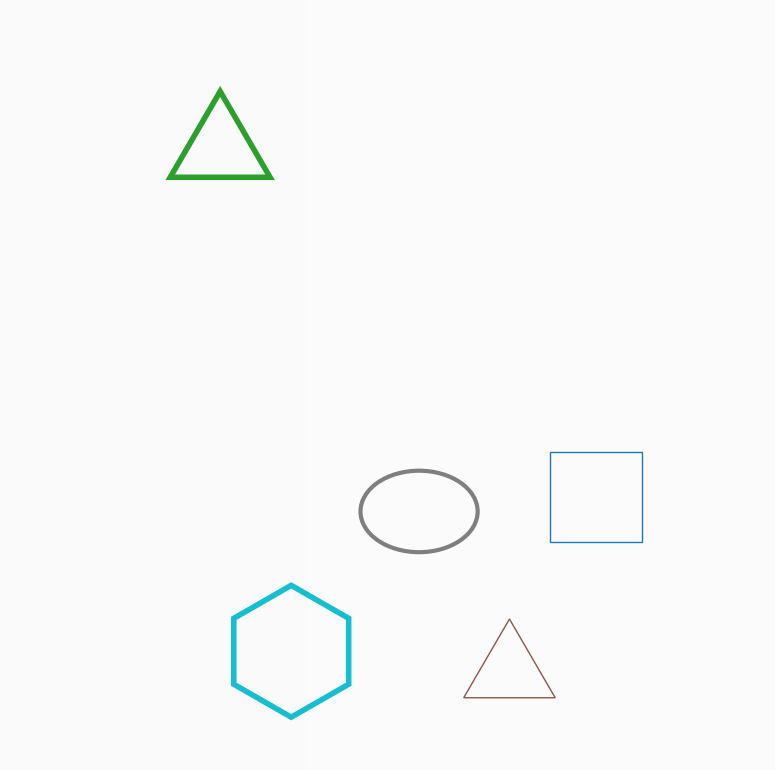[{"shape": "square", "thickness": 0.5, "radius": 0.3, "center": [0.769, 0.355]}, {"shape": "triangle", "thickness": 2, "radius": 0.37, "center": [0.284, 0.807]}, {"shape": "triangle", "thickness": 0.5, "radius": 0.34, "center": [0.657, 0.128]}, {"shape": "oval", "thickness": 1.5, "radius": 0.38, "center": [0.541, 0.336]}, {"shape": "hexagon", "thickness": 2, "radius": 0.43, "center": [0.376, 0.154]}]